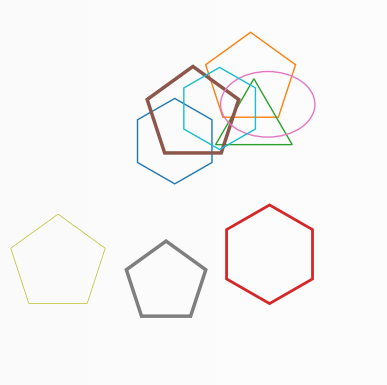[{"shape": "hexagon", "thickness": 1, "radius": 0.55, "center": [0.451, 0.633]}, {"shape": "pentagon", "thickness": 1, "radius": 0.61, "center": [0.647, 0.794]}, {"shape": "triangle", "thickness": 1, "radius": 0.57, "center": [0.655, 0.681]}, {"shape": "hexagon", "thickness": 2, "radius": 0.64, "center": [0.696, 0.34]}, {"shape": "pentagon", "thickness": 2.5, "radius": 0.62, "center": [0.498, 0.703]}, {"shape": "oval", "thickness": 1, "radius": 0.61, "center": [0.691, 0.729]}, {"shape": "pentagon", "thickness": 2.5, "radius": 0.54, "center": [0.429, 0.266]}, {"shape": "pentagon", "thickness": 0.5, "radius": 0.64, "center": [0.15, 0.316]}, {"shape": "hexagon", "thickness": 1, "radius": 0.53, "center": [0.567, 0.718]}]